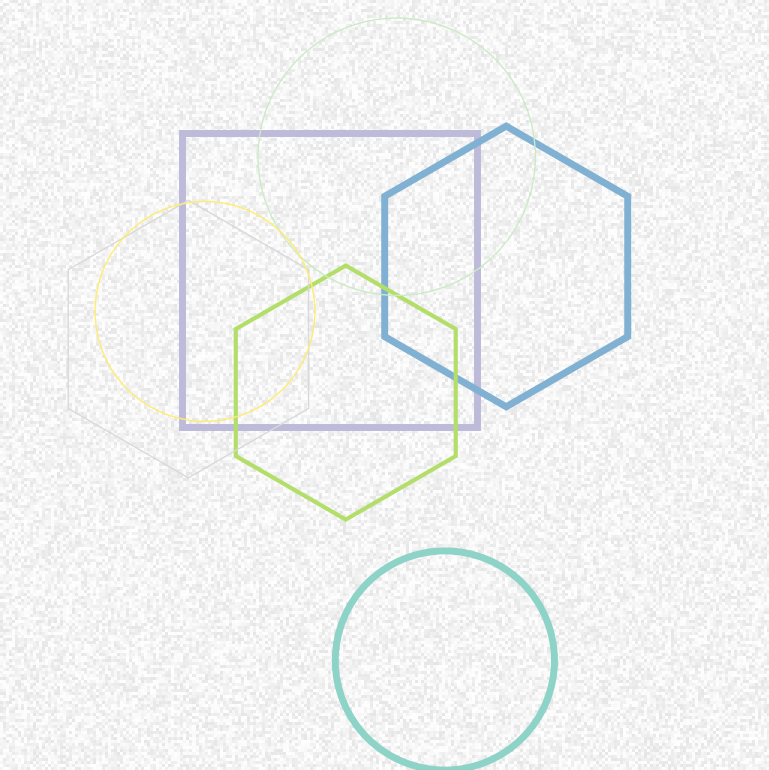[{"shape": "circle", "thickness": 2.5, "radius": 0.71, "center": [0.578, 0.142]}, {"shape": "square", "thickness": 2.5, "radius": 0.96, "center": [0.428, 0.636]}, {"shape": "hexagon", "thickness": 2.5, "radius": 0.91, "center": [0.657, 0.654]}, {"shape": "hexagon", "thickness": 1.5, "radius": 0.82, "center": [0.449, 0.49]}, {"shape": "hexagon", "thickness": 0.5, "radius": 0.9, "center": [0.245, 0.56]}, {"shape": "circle", "thickness": 0.5, "radius": 0.9, "center": [0.515, 0.796]}, {"shape": "circle", "thickness": 0.5, "radius": 0.71, "center": [0.266, 0.596]}]